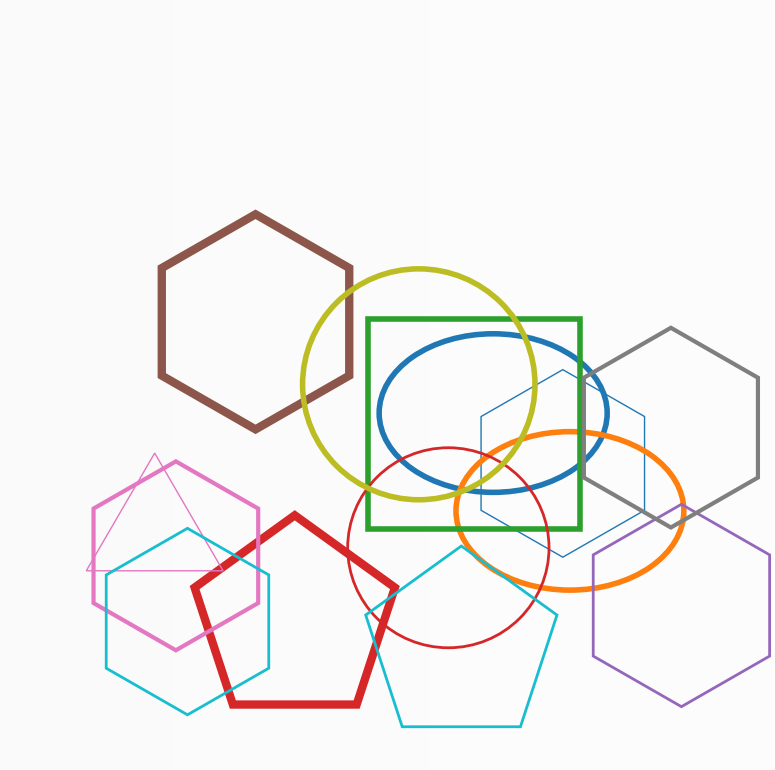[{"shape": "hexagon", "thickness": 0.5, "radius": 0.61, "center": [0.726, 0.398]}, {"shape": "oval", "thickness": 2, "radius": 0.74, "center": [0.636, 0.464]}, {"shape": "oval", "thickness": 2, "radius": 0.73, "center": [0.735, 0.337]}, {"shape": "square", "thickness": 2, "radius": 0.68, "center": [0.612, 0.45]}, {"shape": "pentagon", "thickness": 3, "radius": 0.68, "center": [0.38, 0.195]}, {"shape": "circle", "thickness": 1, "radius": 0.65, "center": [0.579, 0.289]}, {"shape": "hexagon", "thickness": 1, "radius": 0.66, "center": [0.879, 0.214]}, {"shape": "hexagon", "thickness": 3, "radius": 0.7, "center": [0.33, 0.582]}, {"shape": "triangle", "thickness": 0.5, "radius": 0.51, "center": [0.2, 0.31]}, {"shape": "hexagon", "thickness": 1.5, "radius": 0.61, "center": [0.227, 0.278]}, {"shape": "hexagon", "thickness": 1.5, "radius": 0.65, "center": [0.866, 0.445]}, {"shape": "circle", "thickness": 2, "radius": 0.75, "center": [0.54, 0.501]}, {"shape": "pentagon", "thickness": 1, "radius": 0.65, "center": [0.595, 0.161]}, {"shape": "hexagon", "thickness": 1, "radius": 0.61, "center": [0.242, 0.193]}]